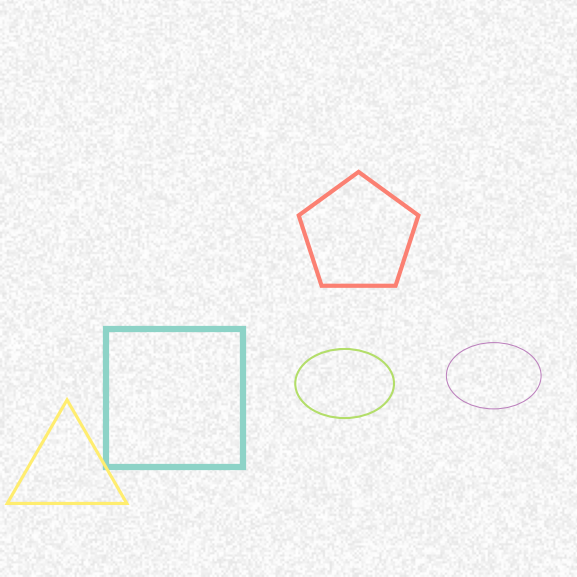[{"shape": "square", "thickness": 3, "radius": 0.59, "center": [0.303, 0.31]}, {"shape": "pentagon", "thickness": 2, "radius": 0.54, "center": [0.621, 0.592]}, {"shape": "oval", "thickness": 1, "radius": 0.43, "center": [0.597, 0.335]}, {"shape": "oval", "thickness": 0.5, "radius": 0.41, "center": [0.855, 0.348]}, {"shape": "triangle", "thickness": 1.5, "radius": 0.6, "center": [0.116, 0.187]}]